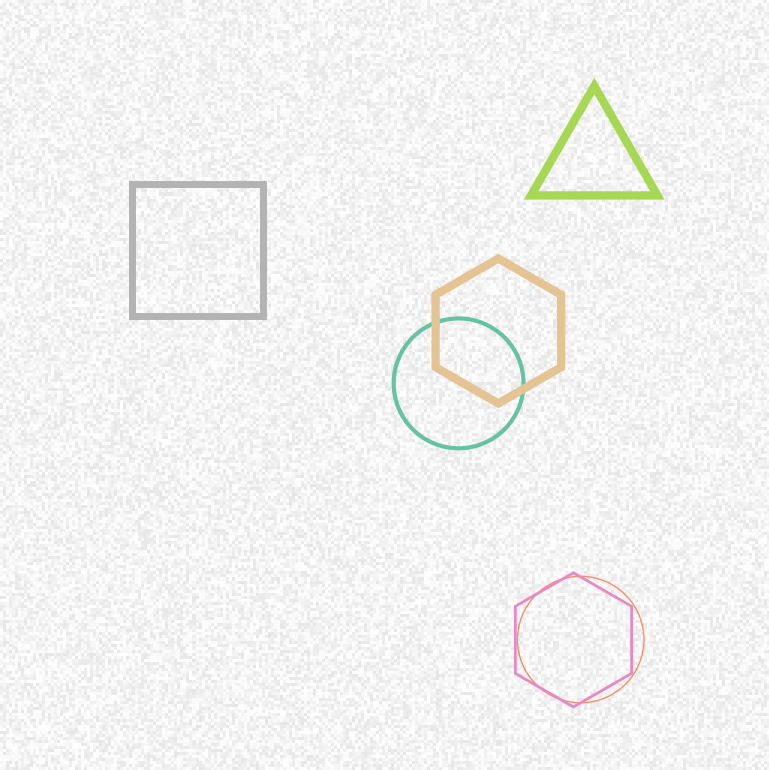[{"shape": "circle", "thickness": 1.5, "radius": 0.42, "center": [0.596, 0.502]}, {"shape": "circle", "thickness": 0.5, "radius": 0.41, "center": [0.754, 0.169]}, {"shape": "hexagon", "thickness": 1, "radius": 0.44, "center": [0.745, 0.169]}, {"shape": "triangle", "thickness": 3, "radius": 0.47, "center": [0.772, 0.794]}, {"shape": "hexagon", "thickness": 3, "radius": 0.47, "center": [0.647, 0.57]}, {"shape": "square", "thickness": 2.5, "radius": 0.43, "center": [0.256, 0.675]}]